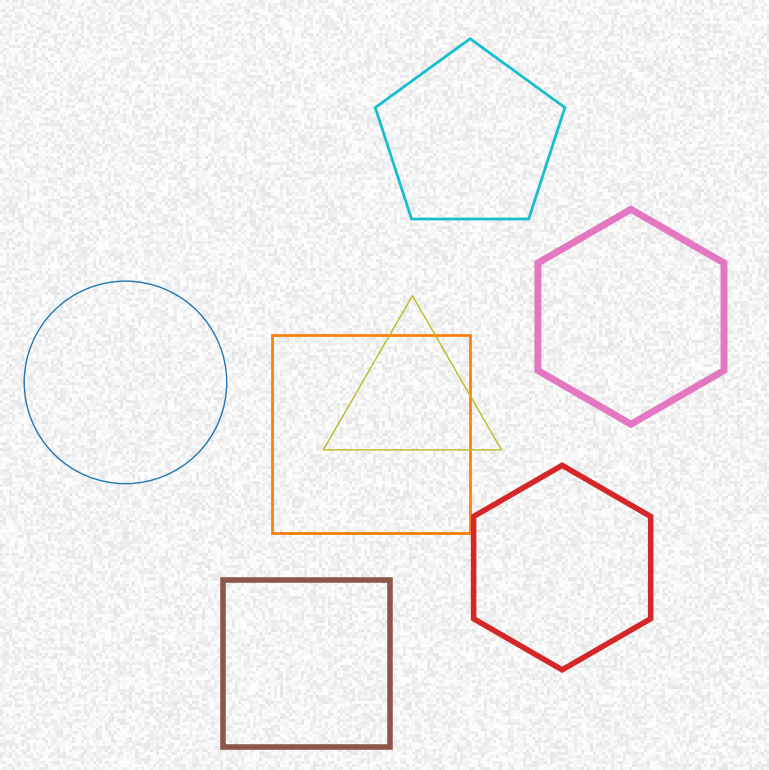[{"shape": "circle", "thickness": 0.5, "radius": 0.66, "center": [0.163, 0.503]}, {"shape": "square", "thickness": 1, "radius": 0.64, "center": [0.481, 0.437]}, {"shape": "hexagon", "thickness": 2, "radius": 0.66, "center": [0.73, 0.263]}, {"shape": "square", "thickness": 2, "radius": 0.54, "center": [0.398, 0.138]}, {"shape": "hexagon", "thickness": 2.5, "radius": 0.7, "center": [0.819, 0.589]}, {"shape": "triangle", "thickness": 0.5, "radius": 0.67, "center": [0.536, 0.483]}, {"shape": "pentagon", "thickness": 1, "radius": 0.65, "center": [0.611, 0.82]}]